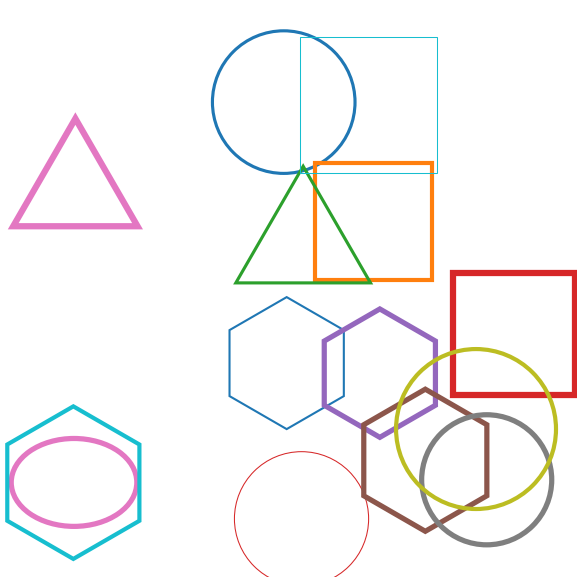[{"shape": "circle", "thickness": 1.5, "radius": 0.62, "center": [0.491, 0.822]}, {"shape": "hexagon", "thickness": 1, "radius": 0.57, "center": [0.496, 0.37]}, {"shape": "square", "thickness": 2, "radius": 0.51, "center": [0.647, 0.615]}, {"shape": "triangle", "thickness": 1.5, "radius": 0.67, "center": [0.525, 0.577]}, {"shape": "circle", "thickness": 0.5, "radius": 0.58, "center": [0.522, 0.101]}, {"shape": "square", "thickness": 3, "radius": 0.53, "center": [0.89, 0.421]}, {"shape": "hexagon", "thickness": 2.5, "radius": 0.56, "center": [0.658, 0.353]}, {"shape": "hexagon", "thickness": 2.5, "radius": 0.62, "center": [0.736, 0.202]}, {"shape": "oval", "thickness": 2.5, "radius": 0.54, "center": [0.128, 0.164]}, {"shape": "triangle", "thickness": 3, "radius": 0.62, "center": [0.131, 0.67]}, {"shape": "circle", "thickness": 2.5, "radius": 0.56, "center": [0.843, 0.168]}, {"shape": "circle", "thickness": 2, "radius": 0.69, "center": [0.824, 0.256]}, {"shape": "square", "thickness": 0.5, "radius": 0.59, "center": [0.638, 0.817]}, {"shape": "hexagon", "thickness": 2, "radius": 0.66, "center": [0.127, 0.163]}]